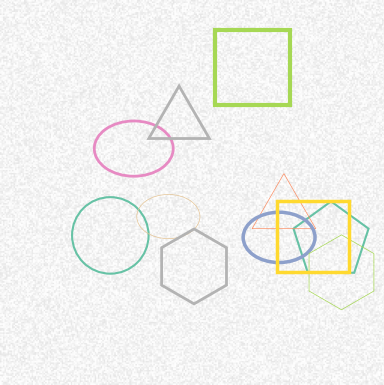[{"shape": "pentagon", "thickness": 1.5, "radius": 0.51, "center": [0.86, 0.374]}, {"shape": "circle", "thickness": 1.5, "radius": 0.5, "center": [0.287, 0.389]}, {"shape": "triangle", "thickness": 0.5, "radius": 0.48, "center": [0.737, 0.454]}, {"shape": "oval", "thickness": 2.5, "radius": 0.47, "center": [0.725, 0.383]}, {"shape": "oval", "thickness": 2, "radius": 0.51, "center": [0.347, 0.614]}, {"shape": "square", "thickness": 3, "radius": 0.49, "center": [0.656, 0.825]}, {"shape": "hexagon", "thickness": 0.5, "radius": 0.49, "center": [0.887, 0.293]}, {"shape": "square", "thickness": 2.5, "radius": 0.46, "center": [0.813, 0.386]}, {"shape": "oval", "thickness": 0.5, "radius": 0.41, "center": [0.437, 0.438]}, {"shape": "triangle", "thickness": 2, "radius": 0.45, "center": [0.465, 0.686]}, {"shape": "hexagon", "thickness": 2, "radius": 0.49, "center": [0.504, 0.308]}]